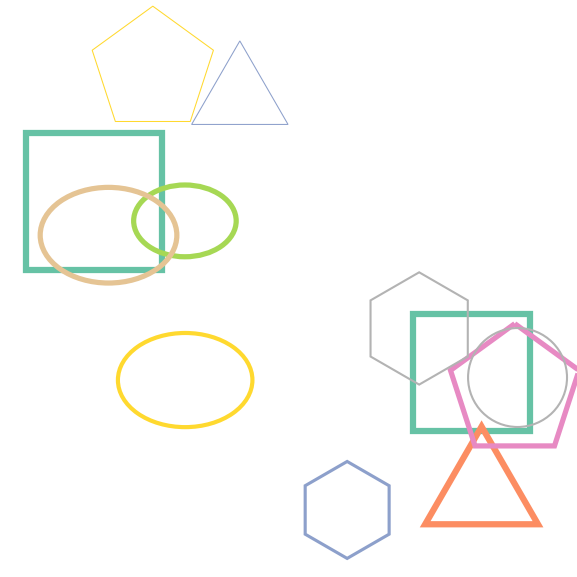[{"shape": "square", "thickness": 3, "radius": 0.51, "center": [0.816, 0.355]}, {"shape": "square", "thickness": 3, "radius": 0.59, "center": [0.162, 0.65]}, {"shape": "triangle", "thickness": 3, "radius": 0.56, "center": [0.834, 0.148]}, {"shape": "hexagon", "thickness": 1.5, "radius": 0.42, "center": [0.601, 0.116]}, {"shape": "triangle", "thickness": 0.5, "radius": 0.48, "center": [0.415, 0.832]}, {"shape": "pentagon", "thickness": 2.5, "radius": 0.59, "center": [0.891, 0.322]}, {"shape": "oval", "thickness": 2.5, "radius": 0.44, "center": [0.32, 0.617]}, {"shape": "oval", "thickness": 2, "radius": 0.58, "center": [0.321, 0.341]}, {"shape": "pentagon", "thickness": 0.5, "radius": 0.55, "center": [0.265, 0.878]}, {"shape": "oval", "thickness": 2.5, "radius": 0.59, "center": [0.188, 0.592]}, {"shape": "hexagon", "thickness": 1, "radius": 0.49, "center": [0.726, 0.43]}, {"shape": "circle", "thickness": 1, "radius": 0.43, "center": [0.896, 0.345]}]